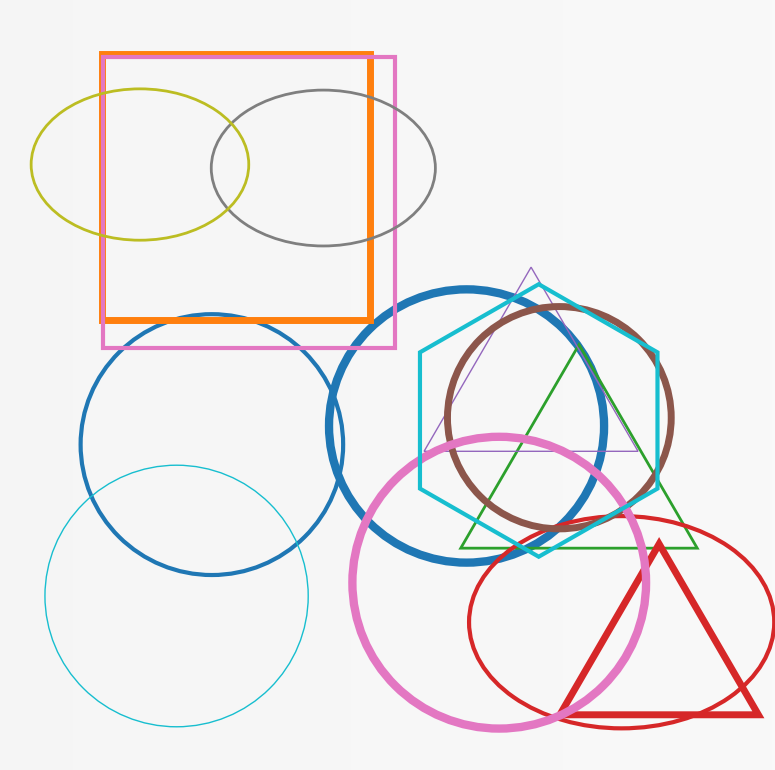[{"shape": "circle", "thickness": 1.5, "radius": 0.85, "center": [0.273, 0.423]}, {"shape": "circle", "thickness": 3, "radius": 0.89, "center": [0.602, 0.447]}, {"shape": "square", "thickness": 2.5, "radius": 0.87, "center": [0.304, 0.757]}, {"shape": "triangle", "thickness": 1, "radius": 0.88, "center": [0.747, 0.376]}, {"shape": "triangle", "thickness": 2.5, "radius": 0.74, "center": [0.85, 0.146]}, {"shape": "oval", "thickness": 1.5, "radius": 0.98, "center": [0.802, 0.192]}, {"shape": "triangle", "thickness": 0.5, "radius": 0.8, "center": [0.685, 0.494]}, {"shape": "circle", "thickness": 2.5, "radius": 0.72, "center": [0.722, 0.458]}, {"shape": "square", "thickness": 1.5, "radius": 0.94, "center": [0.321, 0.737]}, {"shape": "circle", "thickness": 3, "radius": 0.95, "center": [0.644, 0.243]}, {"shape": "oval", "thickness": 1, "radius": 0.72, "center": [0.417, 0.782]}, {"shape": "oval", "thickness": 1, "radius": 0.7, "center": [0.181, 0.786]}, {"shape": "circle", "thickness": 0.5, "radius": 0.85, "center": [0.228, 0.226]}, {"shape": "hexagon", "thickness": 1.5, "radius": 0.88, "center": [0.695, 0.454]}]